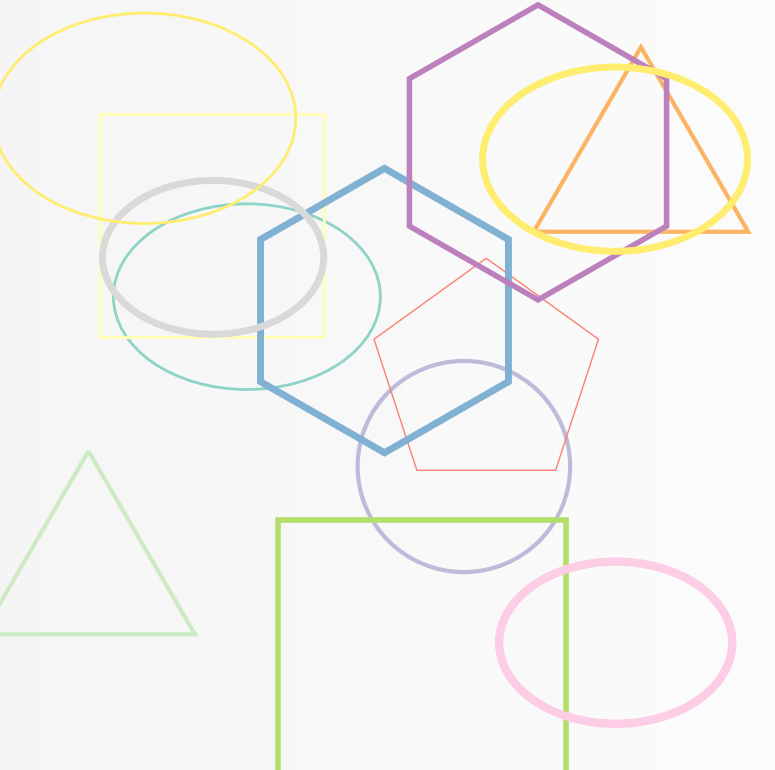[{"shape": "oval", "thickness": 1, "radius": 0.86, "center": [0.319, 0.615]}, {"shape": "square", "thickness": 1, "radius": 0.72, "center": [0.274, 0.707]}, {"shape": "circle", "thickness": 1.5, "radius": 0.69, "center": [0.599, 0.394]}, {"shape": "pentagon", "thickness": 0.5, "radius": 0.76, "center": [0.627, 0.512]}, {"shape": "hexagon", "thickness": 2.5, "radius": 0.92, "center": [0.496, 0.597]}, {"shape": "triangle", "thickness": 1.5, "radius": 0.8, "center": [0.827, 0.779]}, {"shape": "square", "thickness": 2, "radius": 0.93, "center": [0.544, 0.138]}, {"shape": "oval", "thickness": 3, "radius": 0.75, "center": [0.794, 0.165]}, {"shape": "oval", "thickness": 2.5, "radius": 0.71, "center": [0.275, 0.666]}, {"shape": "hexagon", "thickness": 2, "radius": 0.96, "center": [0.694, 0.802]}, {"shape": "triangle", "thickness": 1.5, "radius": 0.79, "center": [0.114, 0.256]}, {"shape": "oval", "thickness": 1, "radius": 0.98, "center": [0.187, 0.846]}, {"shape": "oval", "thickness": 2.5, "radius": 0.85, "center": [0.794, 0.793]}]